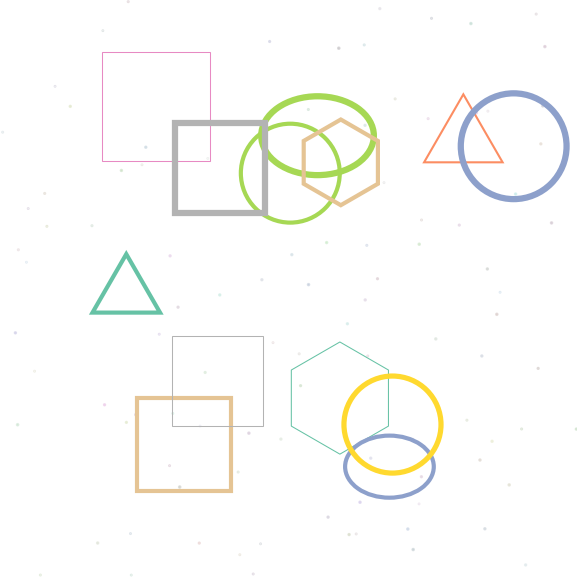[{"shape": "triangle", "thickness": 2, "radius": 0.34, "center": [0.219, 0.492]}, {"shape": "hexagon", "thickness": 0.5, "radius": 0.49, "center": [0.589, 0.31]}, {"shape": "triangle", "thickness": 1, "radius": 0.39, "center": [0.802, 0.757]}, {"shape": "circle", "thickness": 3, "radius": 0.46, "center": [0.889, 0.746]}, {"shape": "oval", "thickness": 2, "radius": 0.38, "center": [0.674, 0.191]}, {"shape": "square", "thickness": 0.5, "radius": 0.47, "center": [0.27, 0.815]}, {"shape": "circle", "thickness": 2, "radius": 0.43, "center": [0.503, 0.699]}, {"shape": "oval", "thickness": 3, "radius": 0.49, "center": [0.55, 0.764]}, {"shape": "circle", "thickness": 2.5, "radius": 0.42, "center": [0.68, 0.264]}, {"shape": "square", "thickness": 2, "radius": 0.41, "center": [0.318, 0.23]}, {"shape": "hexagon", "thickness": 2, "radius": 0.37, "center": [0.59, 0.718]}, {"shape": "square", "thickness": 3, "radius": 0.39, "center": [0.38, 0.708]}, {"shape": "square", "thickness": 0.5, "radius": 0.39, "center": [0.377, 0.34]}]